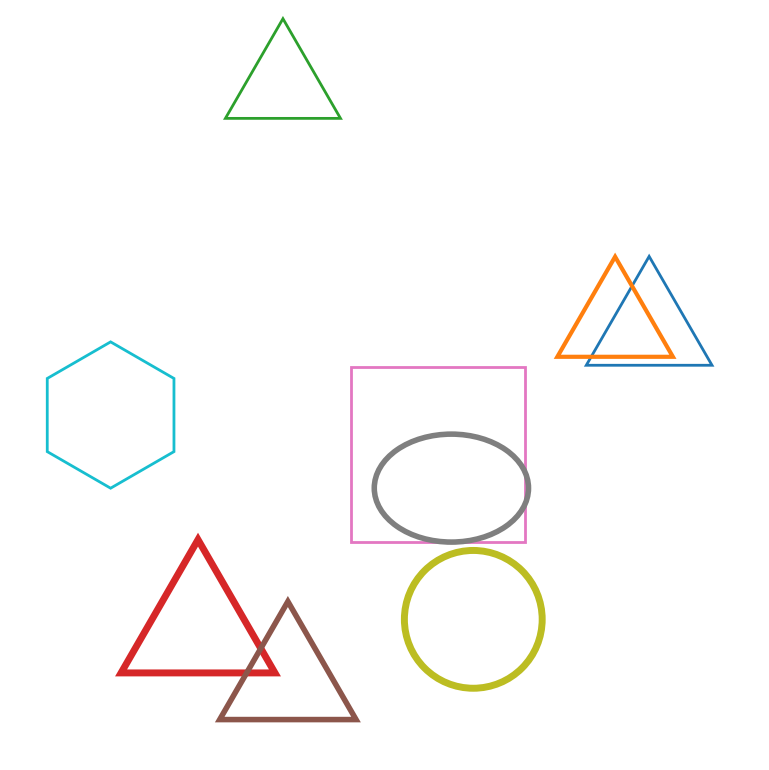[{"shape": "triangle", "thickness": 1, "radius": 0.47, "center": [0.843, 0.573]}, {"shape": "triangle", "thickness": 1.5, "radius": 0.43, "center": [0.799, 0.58]}, {"shape": "triangle", "thickness": 1, "radius": 0.43, "center": [0.367, 0.889]}, {"shape": "triangle", "thickness": 2.5, "radius": 0.58, "center": [0.257, 0.184]}, {"shape": "triangle", "thickness": 2, "radius": 0.51, "center": [0.374, 0.117]}, {"shape": "square", "thickness": 1, "radius": 0.57, "center": [0.569, 0.409]}, {"shape": "oval", "thickness": 2, "radius": 0.5, "center": [0.586, 0.366]}, {"shape": "circle", "thickness": 2.5, "radius": 0.45, "center": [0.615, 0.196]}, {"shape": "hexagon", "thickness": 1, "radius": 0.48, "center": [0.144, 0.461]}]